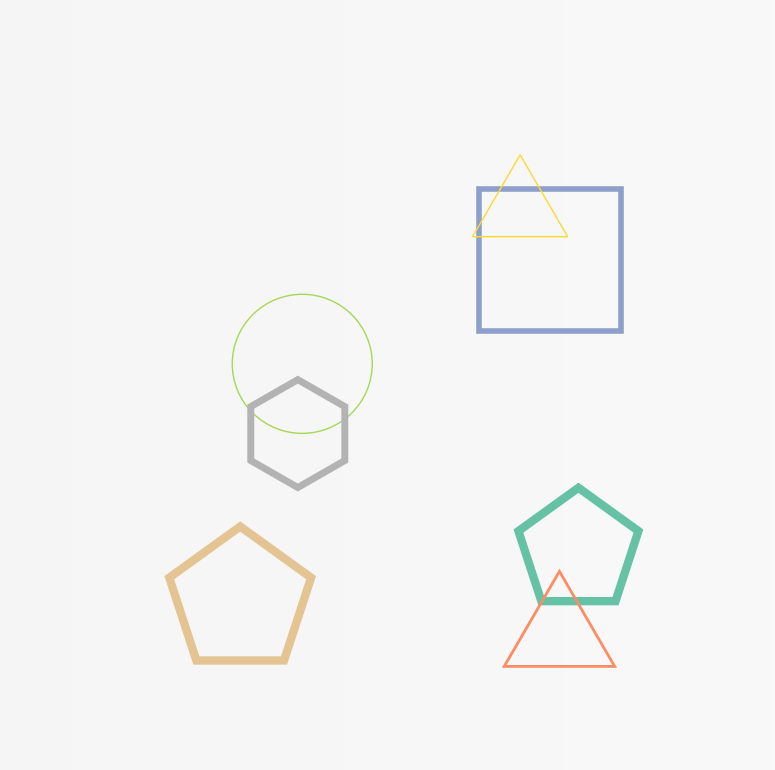[{"shape": "pentagon", "thickness": 3, "radius": 0.41, "center": [0.746, 0.285]}, {"shape": "triangle", "thickness": 1, "radius": 0.41, "center": [0.722, 0.176]}, {"shape": "square", "thickness": 2, "radius": 0.46, "center": [0.71, 0.662]}, {"shape": "circle", "thickness": 0.5, "radius": 0.45, "center": [0.39, 0.527]}, {"shape": "triangle", "thickness": 0.5, "radius": 0.35, "center": [0.671, 0.728]}, {"shape": "pentagon", "thickness": 3, "radius": 0.48, "center": [0.31, 0.22]}, {"shape": "hexagon", "thickness": 2.5, "radius": 0.35, "center": [0.384, 0.437]}]